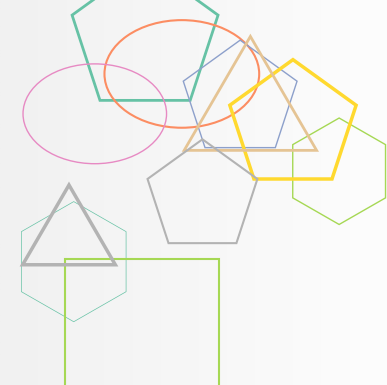[{"shape": "pentagon", "thickness": 2, "radius": 0.99, "center": [0.374, 0.9]}, {"shape": "hexagon", "thickness": 0.5, "radius": 0.78, "center": [0.19, 0.32]}, {"shape": "oval", "thickness": 1.5, "radius": 1.0, "center": [0.469, 0.808]}, {"shape": "pentagon", "thickness": 1, "radius": 0.77, "center": [0.62, 0.741]}, {"shape": "oval", "thickness": 1, "radius": 0.93, "center": [0.245, 0.704]}, {"shape": "hexagon", "thickness": 1, "radius": 0.69, "center": [0.875, 0.555]}, {"shape": "square", "thickness": 1.5, "radius": 1.0, "center": [0.367, 0.128]}, {"shape": "pentagon", "thickness": 2.5, "radius": 0.86, "center": [0.756, 0.674]}, {"shape": "triangle", "thickness": 2, "radius": 0.99, "center": [0.646, 0.708]}, {"shape": "pentagon", "thickness": 1.5, "radius": 0.75, "center": [0.522, 0.489]}, {"shape": "triangle", "thickness": 2.5, "radius": 0.69, "center": [0.178, 0.381]}]